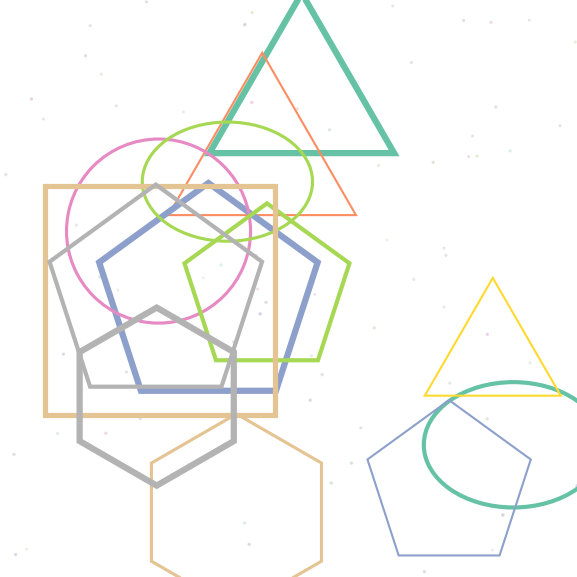[{"shape": "oval", "thickness": 2, "radius": 0.78, "center": [0.889, 0.229]}, {"shape": "triangle", "thickness": 3, "radius": 0.92, "center": [0.523, 0.826]}, {"shape": "triangle", "thickness": 1, "radius": 0.94, "center": [0.454, 0.72]}, {"shape": "pentagon", "thickness": 1, "radius": 0.74, "center": [0.778, 0.158]}, {"shape": "pentagon", "thickness": 3, "radius": 0.99, "center": [0.361, 0.483]}, {"shape": "circle", "thickness": 1.5, "radius": 0.8, "center": [0.275, 0.599]}, {"shape": "pentagon", "thickness": 2, "radius": 0.75, "center": [0.462, 0.497]}, {"shape": "oval", "thickness": 1.5, "radius": 0.74, "center": [0.394, 0.685]}, {"shape": "triangle", "thickness": 1, "radius": 0.68, "center": [0.853, 0.382]}, {"shape": "hexagon", "thickness": 1.5, "radius": 0.85, "center": [0.409, 0.112]}, {"shape": "square", "thickness": 2.5, "radius": 0.99, "center": [0.277, 0.479]}, {"shape": "hexagon", "thickness": 3, "radius": 0.77, "center": [0.271, 0.312]}, {"shape": "pentagon", "thickness": 2, "radius": 0.97, "center": [0.27, 0.486]}]